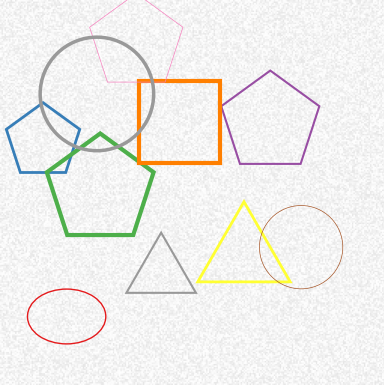[{"shape": "oval", "thickness": 1, "radius": 0.51, "center": [0.173, 0.178]}, {"shape": "pentagon", "thickness": 2, "radius": 0.5, "center": [0.112, 0.633]}, {"shape": "pentagon", "thickness": 3, "radius": 0.73, "center": [0.26, 0.507]}, {"shape": "pentagon", "thickness": 1.5, "radius": 0.67, "center": [0.702, 0.683]}, {"shape": "square", "thickness": 3, "radius": 0.53, "center": [0.466, 0.683]}, {"shape": "triangle", "thickness": 2, "radius": 0.69, "center": [0.634, 0.337]}, {"shape": "circle", "thickness": 0.5, "radius": 0.54, "center": [0.782, 0.358]}, {"shape": "pentagon", "thickness": 0.5, "radius": 0.64, "center": [0.354, 0.89]}, {"shape": "triangle", "thickness": 1.5, "radius": 0.52, "center": [0.419, 0.292]}, {"shape": "circle", "thickness": 2.5, "radius": 0.74, "center": [0.252, 0.756]}]